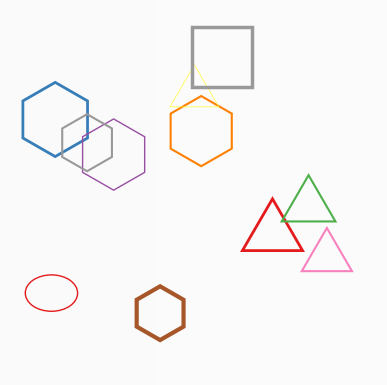[{"shape": "oval", "thickness": 1, "radius": 0.34, "center": [0.133, 0.239]}, {"shape": "triangle", "thickness": 2, "radius": 0.45, "center": [0.703, 0.394]}, {"shape": "hexagon", "thickness": 2, "radius": 0.48, "center": [0.142, 0.69]}, {"shape": "triangle", "thickness": 1.5, "radius": 0.4, "center": [0.796, 0.465]}, {"shape": "hexagon", "thickness": 1, "radius": 0.46, "center": [0.293, 0.599]}, {"shape": "hexagon", "thickness": 1.5, "radius": 0.46, "center": [0.519, 0.659]}, {"shape": "triangle", "thickness": 0.5, "radius": 0.36, "center": [0.502, 0.759]}, {"shape": "hexagon", "thickness": 3, "radius": 0.35, "center": [0.413, 0.187]}, {"shape": "triangle", "thickness": 1.5, "radius": 0.37, "center": [0.844, 0.333]}, {"shape": "hexagon", "thickness": 1.5, "radius": 0.37, "center": [0.225, 0.629]}, {"shape": "square", "thickness": 2.5, "radius": 0.39, "center": [0.574, 0.852]}]